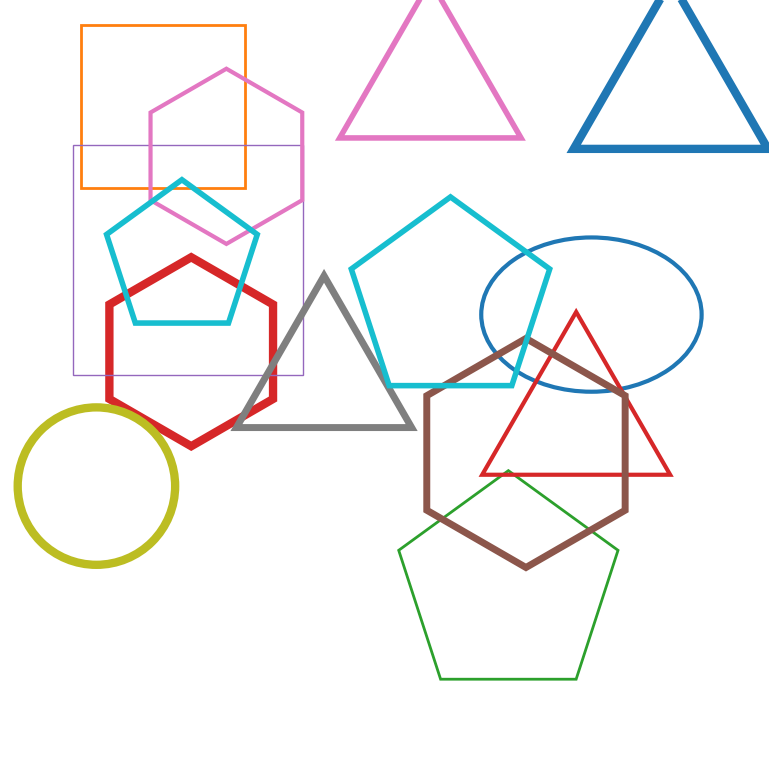[{"shape": "oval", "thickness": 1.5, "radius": 0.72, "center": [0.768, 0.591]}, {"shape": "triangle", "thickness": 3, "radius": 0.73, "center": [0.871, 0.879]}, {"shape": "square", "thickness": 1, "radius": 0.53, "center": [0.212, 0.862]}, {"shape": "pentagon", "thickness": 1, "radius": 0.75, "center": [0.66, 0.239]}, {"shape": "hexagon", "thickness": 3, "radius": 0.61, "center": [0.248, 0.543]}, {"shape": "triangle", "thickness": 1.5, "radius": 0.7, "center": [0.748, 0.454]}, {"shape": "square", "thickness": 0.5, "radius": 0.75, "center": [0.245, 0.663]}, {"shape": "hexagon", "thickness": 2.5, "radius": 0.74, "center": [0.683, 0.412]}, {"shape": "hexagon", "thickness": 1.5, "radius": 0.57, "center": [0.294, 0.797]}, {"shape": "triangle", "thickness": 2, "radius": 0.68, "center": [0.559, 0.889]}, {"shape": "triangle", "thickness": 2.5, "radius": 0.66, "center": [0.421, 0.51]}, {"shape": "circle", "thickness": 3, "radius": 0.51, "center": [0.125, 0.369]}, {"shape": "pentagon", "thickness": 2, "radius": 0.51, "center": [0.236, 0.664]}, {"shape": "pentagon", "thickness": 2, "radius": 0.68, "center": [0.585, 0.609]}]